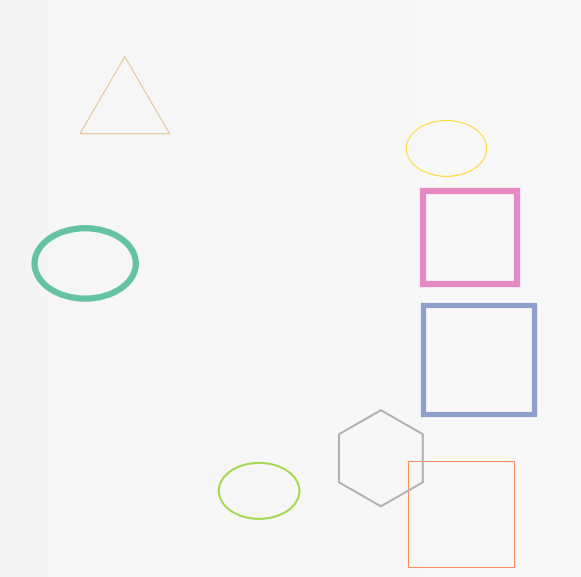[{"shape": "oval", "thickness": 3, "radius": 0.44, "center": [0.147, 0.543]}, {"shape": "square", "thickness": 0.5, "radius": 0.46, "center": [0.793, 0.108]}, {"shape": "square", "thickness": 2.5, "radius": 0.48, "center": [0.824, 0.377]}, {"shape": "square", "thickness": 3, "radius": 0.4, "center": [0.809, 0.588]}, {"shape": "oval", "thickness": 1, "radius": 0.35, "center": [0.446, 0.149]}, {"shape": "oval", "thickness": 0.5, "radius": 0.35, "center": [0.768, 0.742]}, {"shape": "triangle", "thickness": 0.5, "radius": 0.45, "center": [0.215, 0.812]}, {"shape": "hexagon", "thickness": 1, "radius": 0.42, "center": [0.655, 0.206]}]